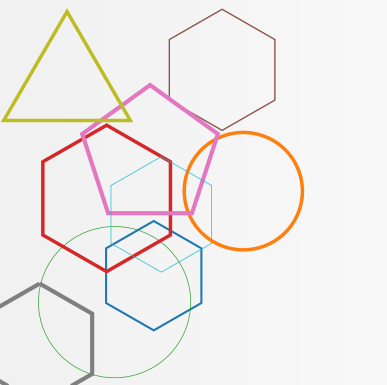[{"shape": "hexagon", "thickness": 1.5, "radius": 0.71, "center": [0.397, 0.284]}, {"shape": "circle", "thickness": 2.5, "radius": 0.76, "center": [0.628, 0.503]}, {"shape": "circle", "thickness": 0.5, "radius": 0.98, "center": [0.296, 0.215]}, {"shape": "hexagon", "thickness": 2.5, "radius": 0.95, "center": [0.275, 0.485]}, {"shape": "hexagon", "thickness": 1, "radius": 0.79, "center": [0.573, 0.819]}, {"shape": "pentagon", "thickness": 3, "radius": 0.92, "center": [0.387, 0.595]}, {"shape": "hexagon", "thickness": 3, "radius": 0.78, "center": [0.102, 0.107]}, {"shape": "triangle", "thickness": 2.5, "radius": 0.94, "center": [0.173, 0.781]}, {"shape": "hexagon", "thickness": 0.5, "radius": 0.75, "center": [0.416, 0.443]}]